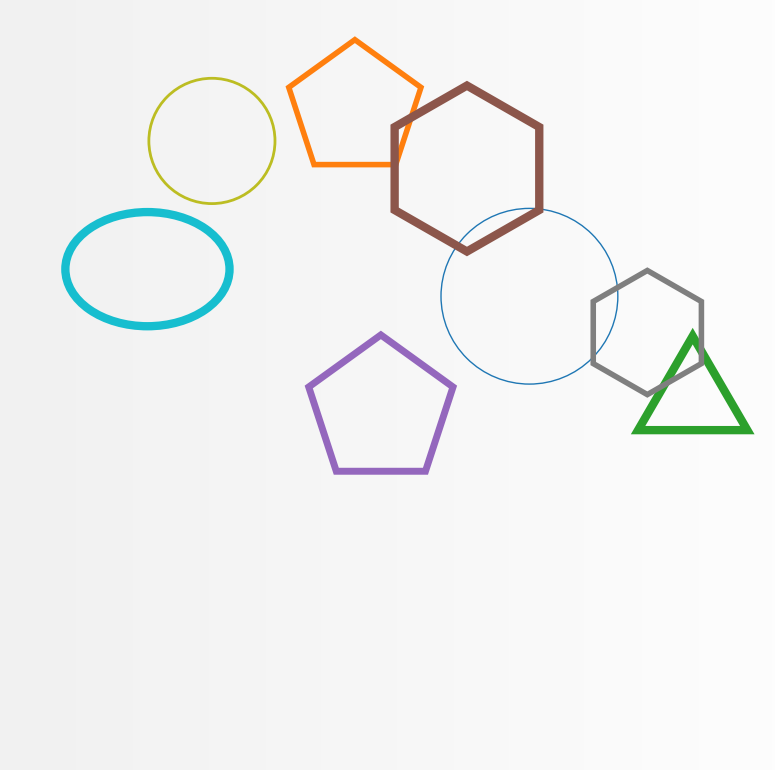[{"shape": "circle", "thickness": 0.5, "radius": 0.57, "center": [0.683, 0.615]}, {"shape": "pentagon", "thickness": 2, "radius": 0.45, "center": [0.458, 0.859]}, {"shape": "triangle", "thickness": 3, "radius": 0.41, "center": [0.894, 0.482]}, {"shape": "pentagon", "thickness": 2.5, "radius": 0.49, "center": [0.491, 0.467]}, {"shape": "hexagon", "thickness": 3, "radius": 0.54, "center": [0.603, 0.781]}, {"shape": "hexagon", "thickness": 2, "radius": 0.4, "center": [0.835, 0.568]}, {"shape": "circle", "thickness": 1, "radius": 0.41, "center": [0.273, 0.817]}, {"shape": "oval", "thickness": 3, "radius": 0.53, "center": [0.19, 0.65]}]